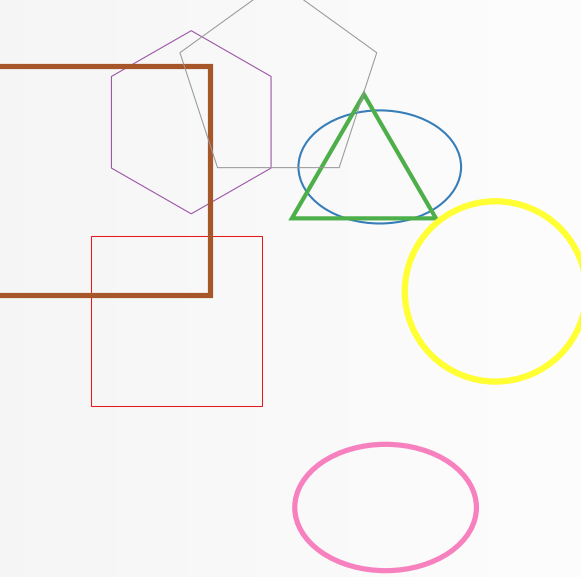[{"shape": "square", "thickness": 0.5, "radius": 0.73, "center": [0.304, 0.443]}, {"shape": "oval", "thickness": 1, "radius": 0.7, "center": [0.653, 0.71]}, {"shape": "triangle", "thickness": 2, "radius": 0.72, "center": [0.626, 0.693]}, {"shape": "hexagon", "thickness": 0.5, "radius": 0.79, "center": [0.329, 0.787]}, {"shape": "circle", "thickness": 3, "radius": 0.78, "center": [0.853, 0.494]}, {"shape": "square", "thickness": 2.5, "radius": 0.99, "center": [0.164, 0.687]}, {"shape": "oval", "thickness": 2.5, "radius": 0.78, "center": [0.663, 0.12]}, {"shape": "pentagon", "thickness": 0.5, "radius": 0.89, "center": [0.479, 0.853]}]